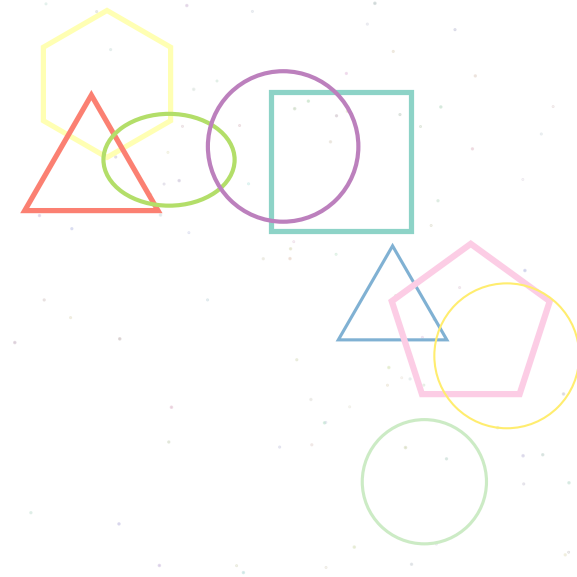[{"shape": "square", "thickness": 2.5, "radius": 0.61, "center": [0.59, 0.719]}, {"shape": "hexagon", "thickness": 2.5, "radius": 0.64, "center": [0.185, 0.854]}, {"shape": "triangle", "thickness": 2.5, "radius": 0.67, "center": [0.158, 0.701]}, {"shape": "triangle", "thickness": 1.5, "radius": 0.54, "center": [0.68, 0.465]}, {"shape": "oval", "thickness": 2, "radius": 0.57, "center": [0.293, 0.722]}, {"shape": "pentagon", "thickness": 3, "radius": 0.72, "center": [0.815, 0.433]}, {"shape": "circle", "thickness": 2, "radius": 0.65, "center": [0.49, 0.746]}, {"shape": "circle", "thickness": 1.5, "radius": 0.54, "center": [0.735, 0.165]}, {"shape": "circle", "thickness": 1, "radius": 0.63, "center": [0.878, 0.383]}]